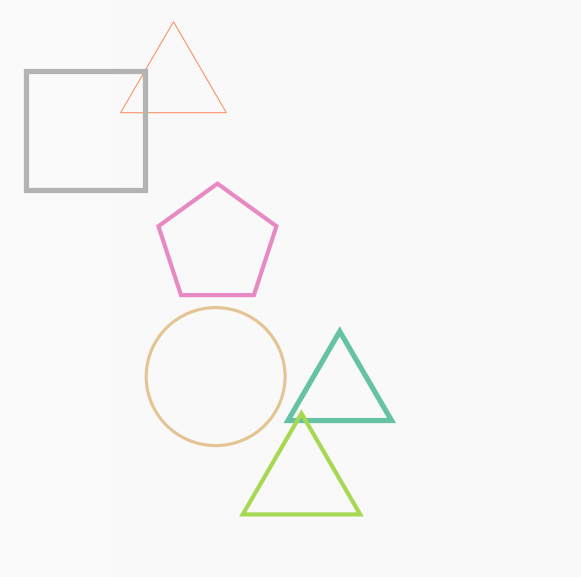[{"shape": "triangle", "thickness": 2.5, "radius": 0.51, "center": [0.585, 0.322]}, {"shape": "triangle", "thickness": 0.5, "radius": 0.53, "center": [0.298, 0.856]}, {"shape": "pentagon", "thickness": 2, "radius": 0.53, "center": [0.374, 0.574]}, {"shape": "triangle", "thickness": 2, "radius": 0.58, "center": [0.519, 0.167]}, {"shape": "circle", "thickness": 1.5, "radius": 0.6, "center": [0.371, 0.347]}, {"shape": "square", "thickness": 2.5, "radius": 0.51, "center": [0.147, 0.773]}]